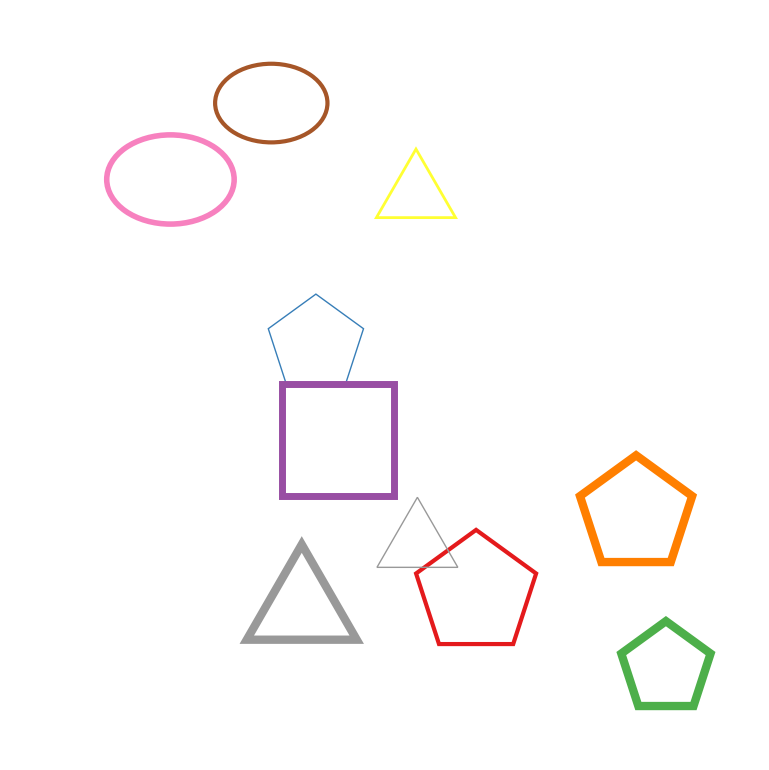[{"shape": "pentagon", "thickness": 1.5, "radius": 0.41, "center": [0.618, 0.23]}, {"shape": "pentagon", "thickness": 0.5, "radius": 0.33, "center": [0.41, 0.553]}, {"shape": "pentagon", "thickness": 3, "radius": 0.3, "center": [0.865, 0.132]}, {"shape": "square", "thickness": 2.5, "radius": 0.36, "center": [0.439, 0.429]}, {"shape": "pentagon", "thickness": 3, "radius": 0.38, "center": [0.826, 0.332]}, {"shape": "triangle", "thickness": 1, "radius": 0.3, "center": [0.54, 0.747]}, {"shape": "oval", "thickness": 1.5, "radius": 0.36, "center": [0.352, 0.866]}, {"shape": "oval", "thickness": 2, "radius": 0.41, "center": [0.221, 0.767]}, {"shape": "triangle", "thickness": 3, "radius": 0.41, "center": [0.392, 0.21]}, {"shape": "triangle", "thickness": 0.5, "radius": 0.3, "center": [0.542, 0.294]}]